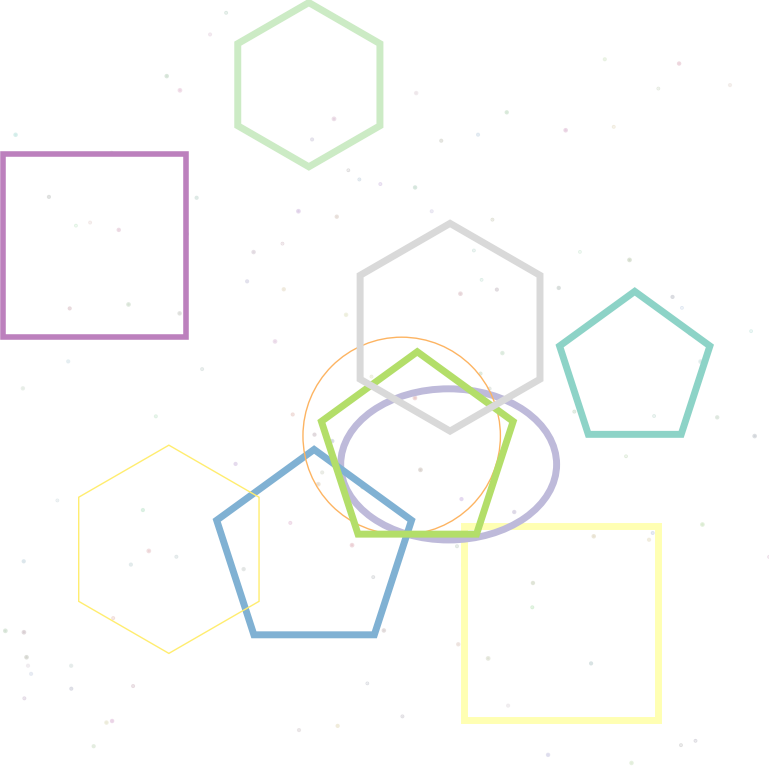[{"shape": "pentagon", "thickness": 2.5, "radius": 0.51, "center": [0.824, 0.519]}, {"shape": "square", "thickness": 2.5, "radius": 0.63, "center": [0.728, 0.191]}, {"shape": "oval", "thickness": 2.5, "radius": 0.7, "center": [0.583, 0.397]}, {"shape": "pentagon", "thickness": 2.5, "radius": 0.67, "center": [0.408, 0.283]}, {"shape": "circle", "thickness": 0.5, "radius": 0.64, "center": [0.522, 0.434]}, {"shape": "pentagon", "thickness": 2.5, "radius": 0.65, "center": [0.542, 0.412]}, {"shape": "hexagon", "thickness": 2.5, "radius": 0.67, "center": [0.584, 0.575]}, {"shape": "square", "thickness": 2, "radius": 0.59, "center": [0.122, 0.681]}, {"shape": "hexagon", "thickness": 2.5, "radius": 0.53, "center": [0.401, 0.89]}, {"shape": "hexagon", "thickness": 0.5, "radius": 0.68, "center": [0.219, 0.287]}]